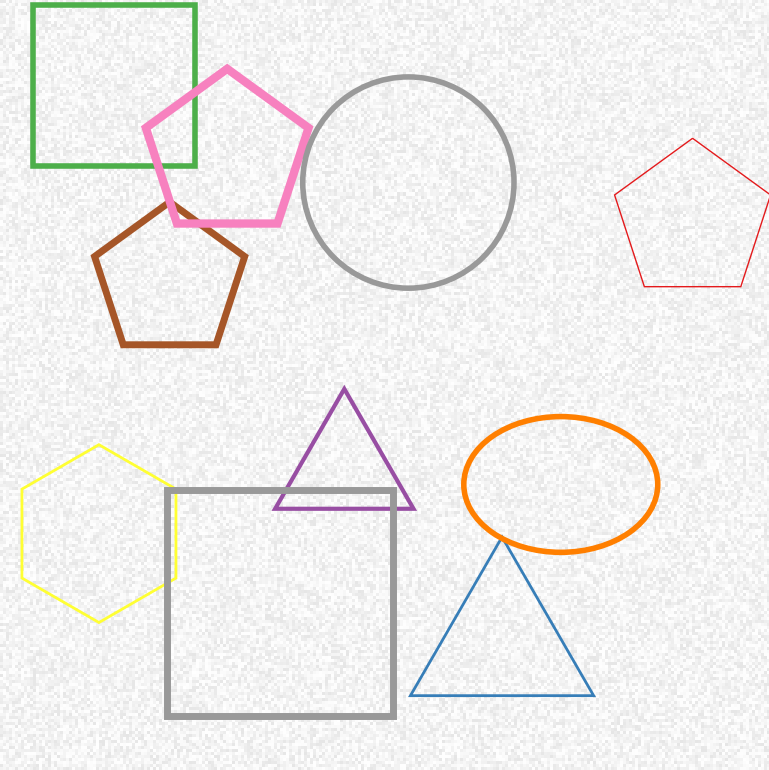[{"shape": "pentagon", "thickness": 0.5, "radius": 0.53, "center": [0.899, 0.714]}, {"shape": "triangle", "thickness": 1, "radius": 0.69, "center": [0.652, 0.165]}, {"shape": "square", "thickness": 2, "radius": 0.52, "center": [0.148, 0.889]}, {"shape": "triangle", "thickness": 1.5, "radius": 0.52, "center": [0.447, 0.391]}, {"shape": "oval", "thickness": 2, "radius": 0.63, "center": [0.728, 0.371]}, {"shape": "hexagon", "thickness": 1, "radius": 0.58, "center": [0.129, 0.307]}, {"shape": "pentagon", "thickness": 2.5, "radius": 0.51, "center": [0.22, 0.635]}, {"shape": "pentagon", "thickness": 3, "radius": 0.56, "center": [0.295, 0.8]}, {"shape": "square", "thickness": 2.5, "radius": 0.73, "center": [0.363, 0.217]}, {"shape": "circle", "thickness": 2, "radius": 0.69, "center": [0.53, 0.763]}]